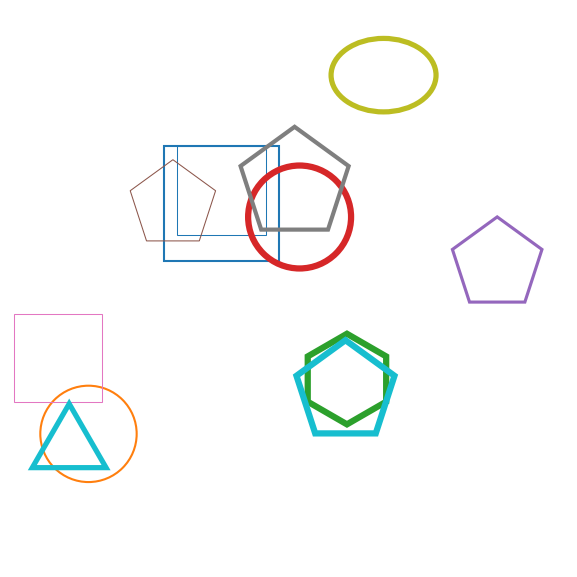[{"shape": "square", "thickness": 1, "radius": 0.5, "center": [0.383, 0.646]}, {"shape": "square", "thickness": 0.5, "radius": 0.38, "center": [0.384, 0.67]}, {"shape": "circle", "thickness": 1, "radius": 0.42, "center": [0.153, 0.248]}, {"shape": "hexagon", "thickness": 3, "radius": 0.39, "center": [0.601, 0.343]}, {"shape": "circle", "thickness": 3, "radius": 0.45, "center": [0.519, 0.623]}, {"shape": "pentagon", "thickness": 1.5, "radius": 0.41, "center": [0.861, 0.542]}, {"shape": "pentagon", "thickness": 0.5, "radius": 0.39, "center": [0.299, 0.645]}, {"shape": "square", "thickness": 0.5, "radius": 0.38, "center": [0.1, 0.379]}, {"shape": "pentagon", "thickness": 2, "radius": 0.49, "center": [0.51, 0.681]}, {"shape": "oval", "thickness": 2.5, "radius": 0.45, "center": [0.664, 0.869]}, {"shape": "triangle", "thickness": 2.5, "radius": 0.37, "center": [0.12, 0.226]}, {"shape": "pentagon", "thickness": 3, "radius": 0.45, "center": [0.598, 0.321]}]